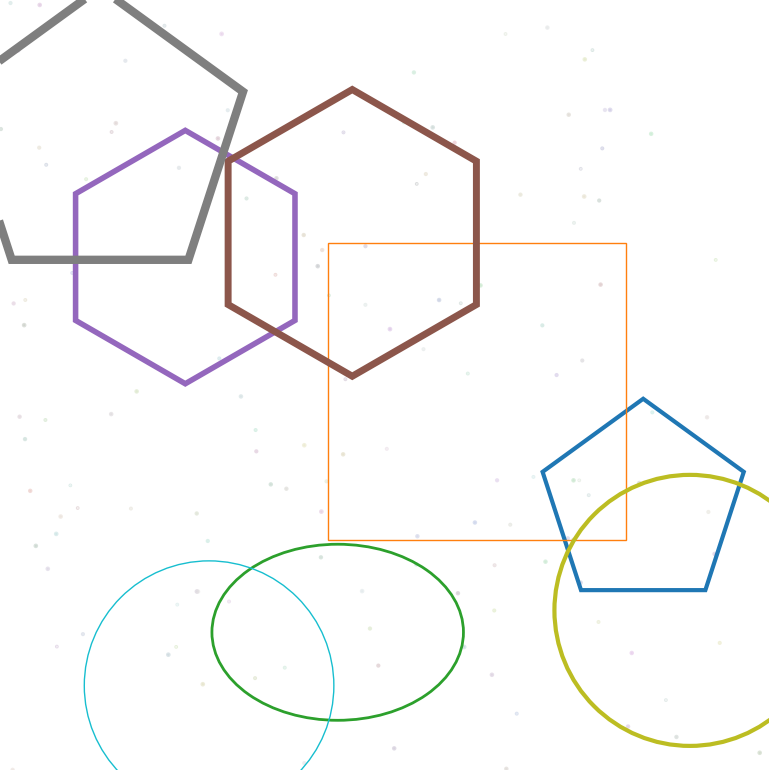[{"shape": "pentagon", "thickness": 1.5, "radius": 0.69, "center": [0.835, 0.345]}, {"shape": "square", "thickness": 0.5, "radius": 0.96, "center": [0.619, 0.492]}, {"shape": "oval", "thickness": 1, "radius": 0.82, "center": [0.439, 0.179]}, {"shape": "hexagon", "thickness": 2, "radius": 0.82, "center": [0.241, 0.666]}, {"shape": "hexagon", "thickness": 2.5, "radius": 0.93, "center": [0.457, 0.698]}, {"shape": "pentagon", "thickness": 3, "radius": 0.98, "center": [0.13, 0.821]}, {"shape": "circle", "thickness": 1.5, "radius": 0.88, "center": [0.896, 0.207]}, {"shape": "circle", "thickness": 0.5, "radius": 0.81, "center": [0.272, 0.11]}]